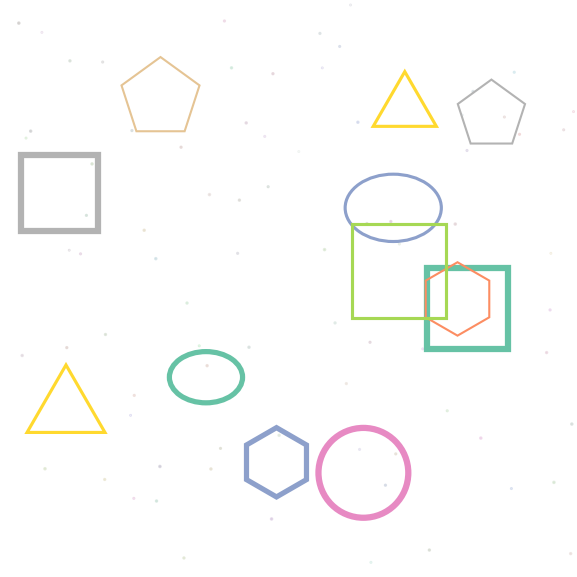[{"shape": "oval", "thickness": 2.5, "radius": 0.32, "center": [0.357, 0.346]}, {"shape": "square", "thickness": 3, "radius": 0.35, "center": [0.809, 0.465]}, {"shape": "hexagon", "thickness": 1, "radius": 0.32, "center": [0.792, 0.481]}, {"shape": "hexagon", "thickness": 2.5, "radius": 0.3, "center": [0.479, 0.199]}, {"shape": "oval", "thickness": 1.5, "radius": 0.42, "center": [0.681, 0.639]}, {"shape": "circle", "thickness": 3, "radius": 0.39, "center": [0.629, 0.18]}, {"shape": "square", "thickness": 1.5, "radius": 0.41, "center": [0.691, 0.53]}, {"shape": "triangle", "thickness": 1.5, "radius": 0.32, "center": [0.701, 0.812]}, {"shape": "triangle", "thickness": 1.5, "radius": 0.39, "center": [0.114, 0.289]}, {"shape": "pentagon", "thickness": 1, "radius": 0.36, "center": [0.278, 0.829]}, {"shape": "pentagon", "thickness": 1, "radius": 0.31, "center": [0.851, 0.8]}, {"shape": "square", "thickness": 3, "radius": 0.33, "center": [0.103, 0.665]}]